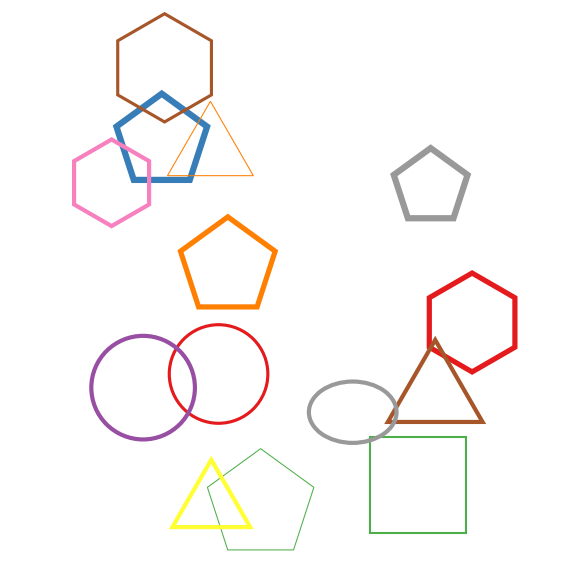[{"shape": "circle", "thickness": 1.5, "radius": 0.43, "center": [0.378, 0.352]}, {"shape": "hexagon", "thickness": 2.5, "radius": 0.43, "center": [0.818, 0.441]}, {"shape": "pentagon", "thickness": 3, "radius": 0.41, "center": [0.28, 0.754]}, {"shape": "pentagon", "thickness": 0.5, "radius": 0.48, "center": [0.451, 0.125]}, {"shape": "square", "thickness": 1, "radius": 0.41, "center": [0.724, 0.159]}, {"shape": "circle", "thickness": 2, "radius": 0.45, "center": [0.248, 0.328]}, {"shape": "triangle", "thickness": 0.5, "radius": 0.43, "center": [0.364, 0.738]}, {"shape": "pentagon", "thickness": 2.5, "radius": 0.43, "center": [0.395, 0.537]}, {"shape": "triangle", "thickness": 2, "radius": 0.39, "center": [0.366, 0.125]}, {"shape": "triangle", "thickness": 2, "radius": 0.47, "center": [0.754, 0.316]}, {"shape": "hexagon", "thickness": 1.5, "radius": 0.47, "center": [0.285, 0.882]}, {"shape": "hexagon", "thickness": 2, "radius": 0.37, "center": [0.193, 0.683]}, {"shape": "oval", "thickness": 2, "radius": 0.38, "center": [0.611, 0.285]}, {"shape": "pentagon", "thickness": 3, "radius": 0.34, "center": [0.746, 0.676]}]